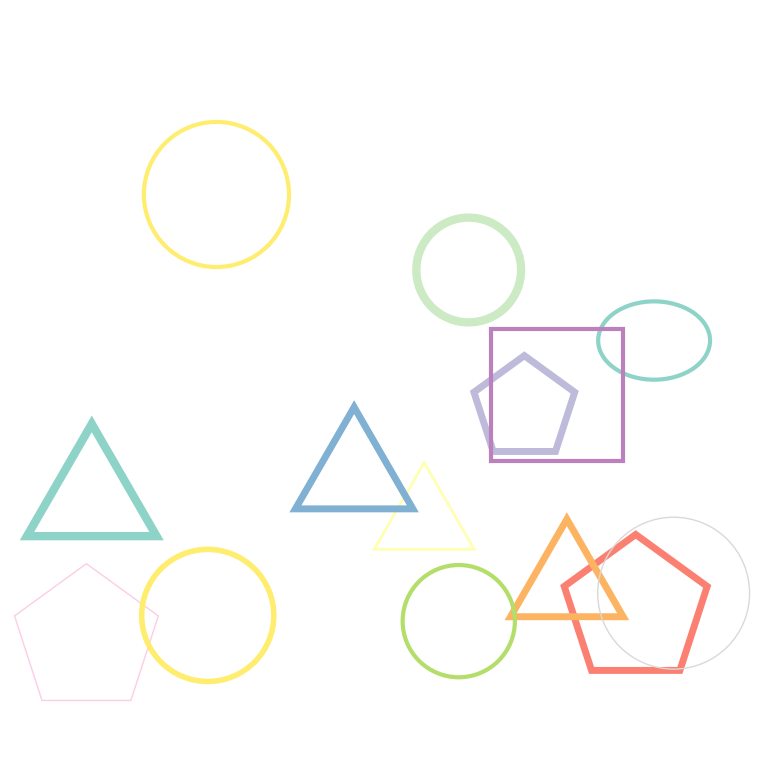[{"shape": "oval", "thickness": 1.5, "radius": 0.36, "center": [0.849, 0.558]}, {"shape": "triangle", "thickness": 3, "radius": 0.49, "center": [0.119, 0.352]}, {"shape": "triangle", "thickness": 1, "radius": 0.37, "center": [0.551, 0.324]}, {"shape": "pentagon", "thickness": 2.5, "radius": 0.34, "center": [0.681, 0.469]}, {"shape": "pentagon", "thickness": 2.5, "radius": 0.49, "center": [0.826, 0.208]}, {"shape": "triangle", "thickness": 2.5, "radius": 0.44, "center": [0.46, 0.383]}, {"shape": "triangle", "thickness": 2.5, "radius": 0.42, "center": [0.736, 0.241]}, {"shape": "circle", "thickness": 1.5, "radius": 0.36, "center": [0.596, 0.193]}, {"shape": "pentagon", "thickness": 0.5, "radius": 0.49, "center": [0.112, 0.17]}, {"shape": "circle", "thickness": 0.5, "radius": 0.49, "center": [0.875, 0.23]}, {"shape": "square", "thickness": 1.5, "radius": 0.43, "center": [0.723, 0.487]}, {"shape": "circle", "thickness": 3, "radius": 0.34, "center": [0.609, 0.649]}, {"shape": "circle", "thickness": 2, "radius": 0.43, "center": [0.27, 0.201]}, {"shape": "circle", "thickness": 1.5, "radius": 0.47, "center": [0.281, 0.747]}]